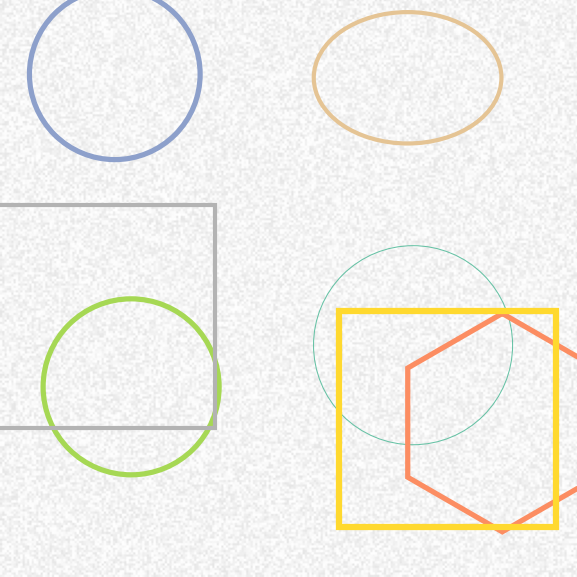[{"shape": "circle", "thickness": 0.5, "radius": 0.86, "center": [0.715, 0.401]}, {"shape": "hexagon", "thickness": 2.5, "radius": 0.95, "center": [0.87, 0.267]}, {"shape": "circle", "thickness": 2.5, "radius": 0.74, "center": [0.199, 0.871]}, {"shape": "circle", "thickness": 2.5, "radius": 0.76, "center": [0.227, 0.329]}, {"shape": "square", "thickness": 3, "radius": 0.94, "center": [0.775, 0.274]}, {"shape": "oval", "thickness": 2, "radius": 0.81, "center": [0.706, 0.864]}, {"shape": "square", "thickness": 2, "radius": 0.97, "center": [0.178, 0.451]}]